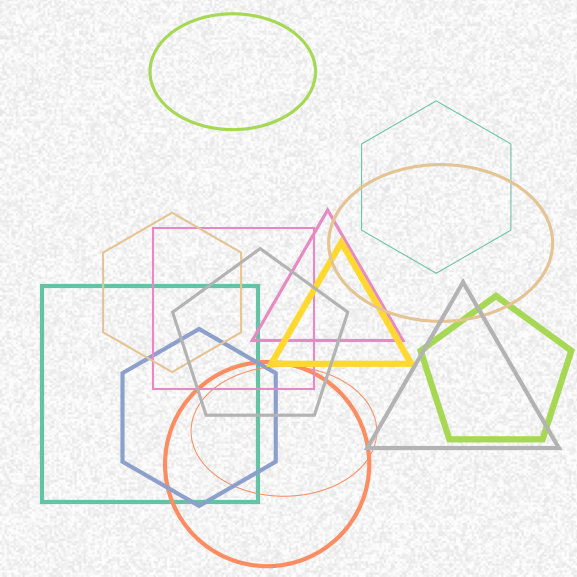[{"shape": "hexagon", "thickness": 0.5, "radius": 0.75, "center": [0.755, 0.675]}, {"shape": "square", "thickness": 2, "radius": 0.94, "center": [0.26, 0.316]}, {"shape": "oval", "thickness": 0.5, "radius": 0.8, "center": [0.492, 0.252]}, {"shape": "circle", "thickness": 2, "radius": 0.88, "center": [0.463, 0.196]}, {"shape": "hexagon", "thickness": 2, "radius": 0.77, "center": [0.345, 0.276]}, {"shape": "square", "thickness": 1, "radius": 0.7, "center": [0.404, 0.465]}, {"shape": "triangle", "thickness": 1.5, "radius": 0.75, "center": [0.567, 0.485]}, {"shape": "oval", "thickness": 1.5, "radius": 0.72, "center": [0.403, 0.875]}, {"shape": "pentagon", "thickness": 3, "radius": 0.69, "center": [0.859, 0.349]}, {"shape": "triangle", "thickness": 3, "radius": 0.7, "center": [0.591, 0.439]}, {"shape": "oval", "thickness": 1.5, "radius": 0.97, "center": [0.763, 0.578]}, {"shape": "hexagon", "thickness": 1, "radius": 0.69, "center": [0.298, 0.493]}, {"shape": "triangle", "thickness": 2, "radius": 0.96, "center": [0.802, 0.319]}, {"shape": "pentagon", "thickness": 1.5, "radius": 0.8, "center": [0.451, 0.409]}]